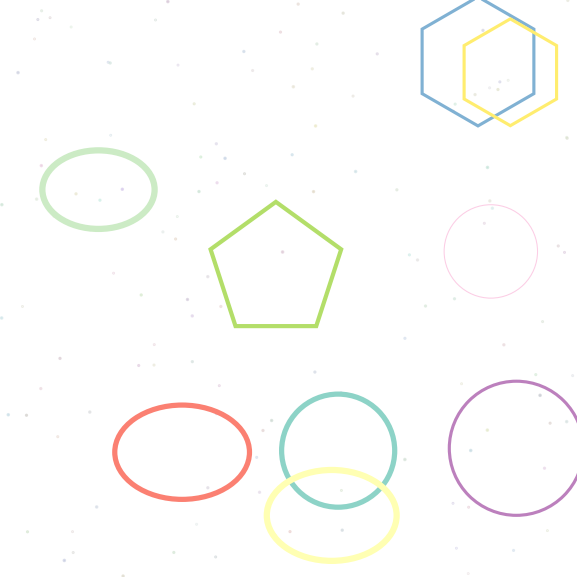[{"shape": "circle", "thickness": 2.5, "radius": 0.49, "center": [0.586, 0.219]}, {"shape": "oval", "thickness": 3, "radius": 0.56, "center": [0.574, 0.107]}, {"shape": "oval", "thickness": 2.5, "radius": 0.58, "center": [0.315, 0.216]}, {"shape": "hexagon", "thickness": 1.5, "radius": 0.56, "center": [0.828, 0.893]}, {"shape": "pentagon", "thickness": 2, "radius": 0.59, "center": [0.478, 0.531]}, {"shape": "circle", "thickness": 0.5, "radius": 0.4, "center": [0.85, 0.564]}, {"shape": "circle", "thickness": 1.5, "radius": 0.58, "center": [0.894, 0.223]}, {"shape": "oval", "thickness": 3, "radius": 0.49, "center": [0.171, 0.671]}, {"shape": "hexagon", "thickness": 1.5, "radius": 0.46, "center": [0.884, 0.874]}]